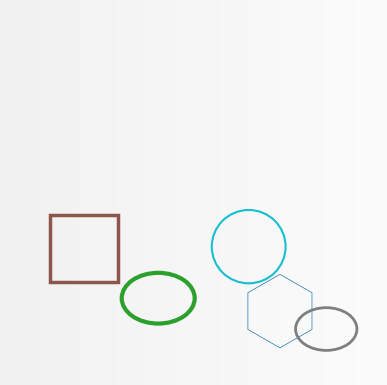[{"shape": "hexagon", "thickness": 0.5, "radius": 0.48, "center": [0.722, 0.192]}, {"shape": "oval", "thickness": 3, "radius": 0.47, "center": [0.408, 0.225]}, {"shape": "square", "thickness": 2.5, "radius": 0.44, "center": [0.218, 0.354]}, {"shape": "oval", "thickness": 2, "radius": 0.4, "center": [0.842, 0.145]}, {"shape": "circle", "thickness": 1.5, "radius": 0.48, "center": [0.642, 0.359]}]